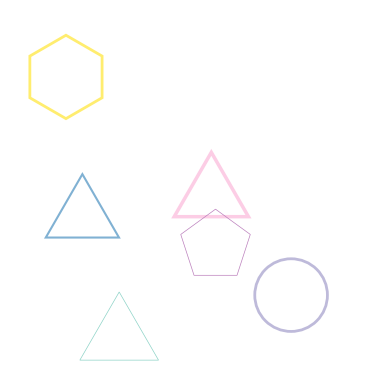[{"shape": "triangle", "thickness": 0.5, "radius": 0.59, "center": [0.31, 0.124]}, {"shape": "circle", "thickness": 2, "radius": 0.47, "center": [0.756, 0.233]}, {"shape": "triangle", "thickness": 1.5, "radius": 0.55, "center": [0.214, 0.438]}, {"shape": "triangle", "thickness": 2.5, "radius": 0.56, "center": [0.549, 0.493]}, {"shape": "pentagon", "thickness": 0.5, "radius": 0.47, "center": [0.56, 0.362]}, {"shape": "hexagon", "thickness": 2, "radius": 0.54, "center": [0.171, 0.8]}]